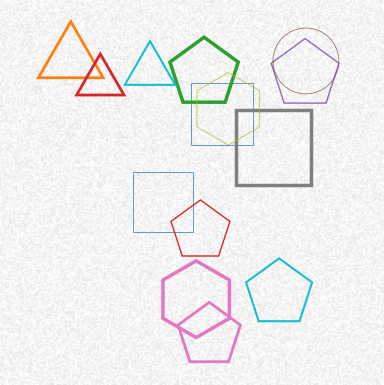[{"shape": "square", "thickness": 0.5, "radius": 0.39, "center": [0.424, 0.475]}, {"shape": "square", "thickness": 0.5, "radius": 0.41, "center": [0.577, 0.704]}, {"shape": "triangle", "thickness": 2, "radius": 0.49, "center": [0.184, 0.847]}, {"shape": "pentagon", "thickness": 2.5, "radius": 0.47, "center": [0.53, 0.81]}, {"shape": "triangle", "thickness": 2, "radius": 0.36, "center": [0.261, 0.789]}, {"shape": "pentagon", "thickness": 1, "radius": 0.4, "center": [0.521, 0.4]}, {"shape": "pentagon", "thickness": 1, "radius": 0.46, "center": [0.792, 0.807]}, {"shape": "circle", "thickness": 0.5, "radius": 0.43, "center": [0.795, 0.842]}, {"shape": "hexagon", "thickness": 2.5, "radius": 0.5, "center": [0.51, 0.223]}, {"shape": "pentagon", "thickness": 2, "radius": 0.43, "center": [0.543, 0.129]}, {"shape": "square", "thickness": 2.5, "radius": 0.49, "center": [0.711, 0.616]}, {"shape": "hexagon", "thickness": 0.5, "radius": 0.47, "center": [0.593, 0.717]}, {"shape": "pentagon", "thickness": 1.5, "radius": 0.45, "center": [0.725, 0.239]}, {"shape": "triangle", "thickness": 1.5, "radius": 0.38, "center": [0.39, 0.817]}]